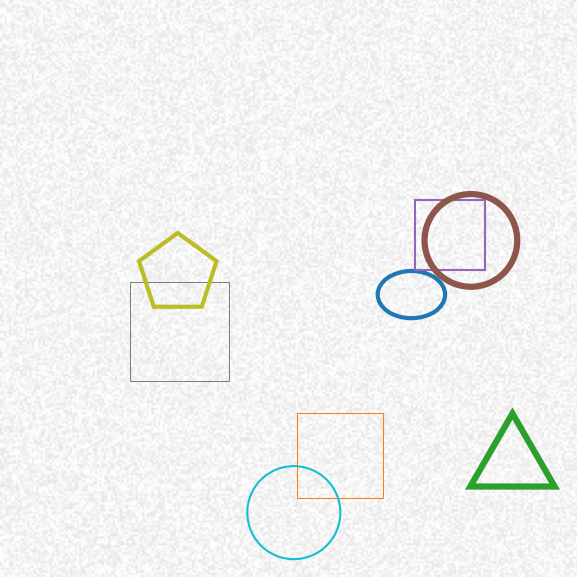[{"shape": "oval", "thickness": 2, "radius": 0.29, "center": [0.712, 0.489]}, {"shape": "square", "thickness": 0.5, "radius": 0.37, "center": [0.588, 0.211]}, {"shape": "triangle", "thickness": 3, "radius": 0.42, "center": [0.887, 0.199]}, {"shape": "square", "thickness": 1, "radius": 0.3, "center": [0.779, 0.592]}, {"shape": "circle", "thickness": 3, "radius": 0.4, "center": [0.815, 0.583]}, {"shape": "square", "thickness": 0.5, "radius": 0.43, "center": [0.311, 0.425]}, {"shape": "pentagon", "thickness": 2, "radius": 0.35, "center": [0.308, 0.525]}, {"shape": "circle", "thickness": 1, "radius": 0.4, "center": [0.509, 0.111]}]